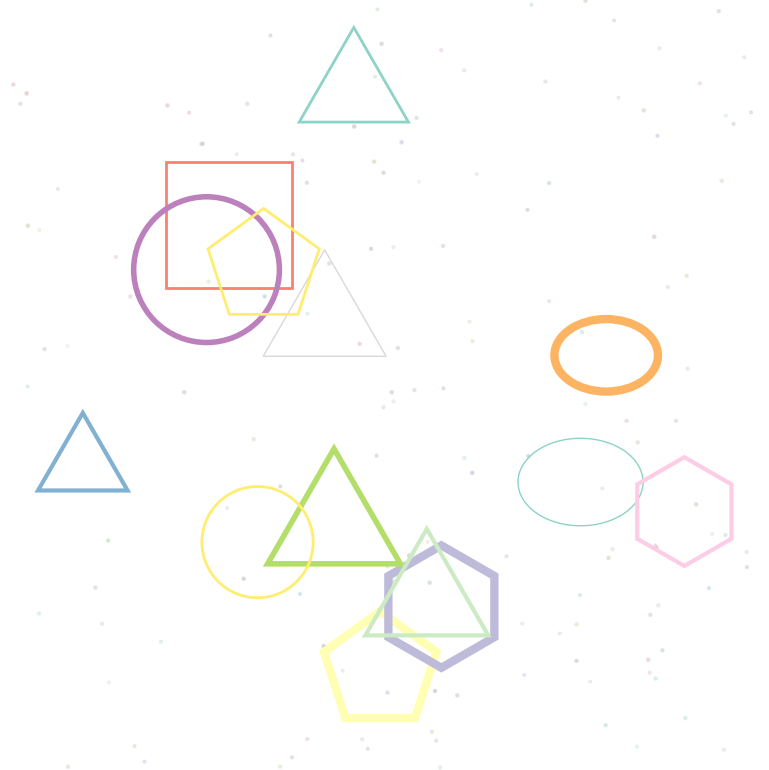[{"shape": "triangle", "thickness": 1, "radius": 0.41, "center": [0.459, 0.882]}, {"shape": "oval", "thickness": 0.5, "radius": 0.41, "center": [0.754, 0.374]}, {"shape": "pentagon", "thickness": 3, "radius": 0.38, "center": [0.494, 0.129]}, {"shape": "hexagon", "thickness": 3, "radius": 0.4, "center": [0.573, 0.212]}, {"shape": "square", "thickness": 1, "radius": 0.41, "center": [0.298, 0.708]}, {"shape": "triangle", "thickness": 1.5, "radius": 0.34, "center": [0.108, 0.397]}, {"shape": "oval", "thickness": 3, "radius": 0.34, "center": [0.787, 0.539]}, {"shape": "triangle", "thickness": 2, "radius": 0.5, "center": [0.434, 0.318]}, {"shape": "hexagon", "thickness": 1.5, "radius": 0.35, "center": [0.889, 0.336]}, {"shape": "triangle", "thickness": 0.5, "radius": 0.46, "center": [0.422, 0.583]}, {"shape": "circle", "thickness": 2, "radius": 0.47, "center": [0.268, 0.65]}, {"shape": "triangle", "thickness": 1.5, "radius": 0.46, "center": [0.554, 0.221]}, {"shape": "pentagon", "thickness": 1, "radius": 0.38, "center": [0.342, 0.653]}, {"shape": "circle", "thickness": 1, "radius": 0.36, "center": [0.334, 0.296]}]